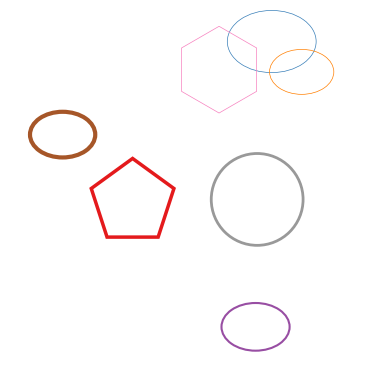[{"shape": "pentagon", "thickness": 2.5, "radius": 0.56, "center": [0.344, 0.475]}, {"shape": "oval", "thickness": 0.5, "radius": 0.58, "center": [0.706, 0.892]}, {"shape": "oval", "thickness": 1.5, "radius": 0.44, "center": [0.664, 0.151]}, {"shape": "oval", "thickness": 0.5, "radius": 0.42, "center": [0.784, 0.813]}, {"shape": "oval", "thickness": 3, "radius": 0.42, "center": [0.163, 0.65]}, {"shape": "hexagon", "thickness": 0.5, "radius": 0.56, "center": [0.569, 0.819]}, {"shape": "circle", "thickness": 2, "radius": 0.6, "center": [0.668, 0.482]}]